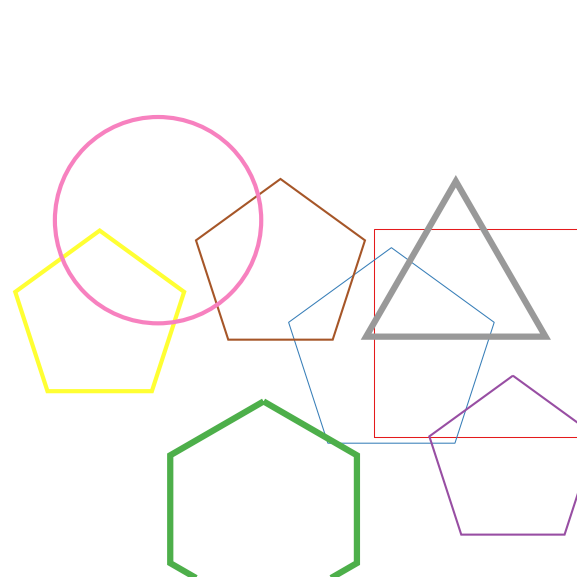[{"shape": "square", "thickness": 0.5, "radius": 0.9, "center": [0.826, 0.423]}, {"shape": "pentagon", "thickness": 0.5, "radius": 0.94, "center": [0.678, 0.383]}, {"shape": "hexagon", "thickness": 3, "radius": 0.93, "center": [0.456, 0.117]}, {"shape": "pentagon", "thickness": 1, "radius": 0.76, "center": [0.888, 0.196]}, {"shape": "pentagon", "thickness": 2, "radius": 0.77, "center": [0.173, 0.446]}, {"shape": "pentagon", "thickness": 1, "radius": 0.77, "center": [0.486, 0.535]}, {"shape": "circle", "thickness": 2, "radius": 0.89, "center": [0.274, 0.618]}, {"shape": "triangle", "thickness": 3, "radius": 0.9, "center": [0.789, 0.506]}]